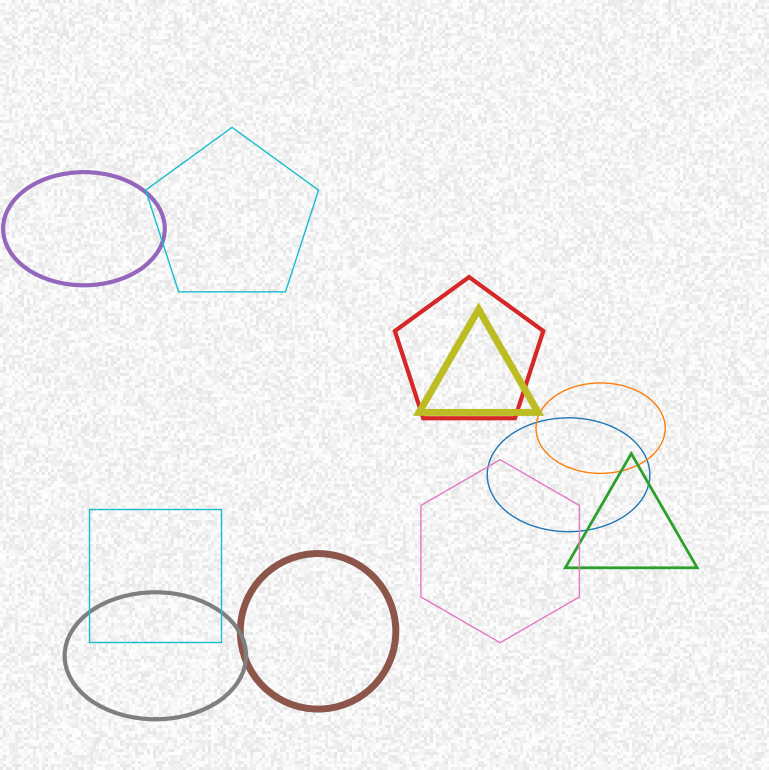[{"shape": "oval", "thickness": 0.5, "radius": 0.53, "center": [0.738, 0.383]}, {"shape": "oval", "thickness": 0.5, "radius": 0.42, "center": [0.78, 0.444]}, {"shape": "triangle", "thickness": 1, "radius": 0.49, "center": [0.82, 0.312]}, {"shape": "pentagon", "thickness": 1.5, "radius": 0.51, "center": [0.609, 0.539]}, {"shape": "oval", "thickness": 1.5, "radius": 0.52, "center": [0.109, 0.703]}, {"shape": "circle", "thickness": 2.5, "radius": 0.5, "center": [0.413, 0.18]}, {"shape": "hexagon", "thickness": 0.5, "radius": 0.59, "center": [0.65, 0.284]}, {"shape": "oval", "thickness": 1.5, "radius": 0.59, "center": [0.202, 0.148]}, {"shape": "triangle", "thickness": 2.5, "radius": 0.45, "center": [0.622, 0.509]}, {"shape": "square", "thickness": 0.5, "radius": 0.43, "center": [0.201, 0.252]}, {"shape": "pentagon", "thickness": 0.5, "radius": 0.59, "center": [0.301, 0.717]}]